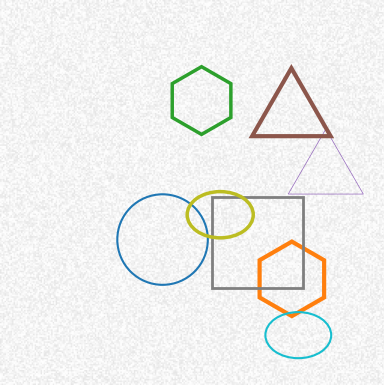[{"shape": "circle", "thickness": 1.5, "radius": 0.59, "center": [0.422, 0.378]}, {"shape": "hexagon", "thickness": 3, "radius": 0.48, "center": [0.758, 0.276]}, {"shape": "hexagon", "thickness": 2.5, "radius": 0.44, "center": [0.524, 0.739]}, {"shape": "triangle", "thickness": 0.5, "radius": 0.56, "center": [0.846, 0.552]}, {"shape": "triangle", "thickness": 3, "radius": 0.59, "center": [0.757, 0.705]}, {"shape": "square", "thickness": 2, "radius": 0.59, "center": [0.669, 0.37]}, {"shape": "oval", "thickness": 2.5, "radius": 0.43, "center": [0.572, 0.442]}, {"shape": "oval", "thickness": 1.5, "radius": 0.43, "center": [0.775, 0.129]}]